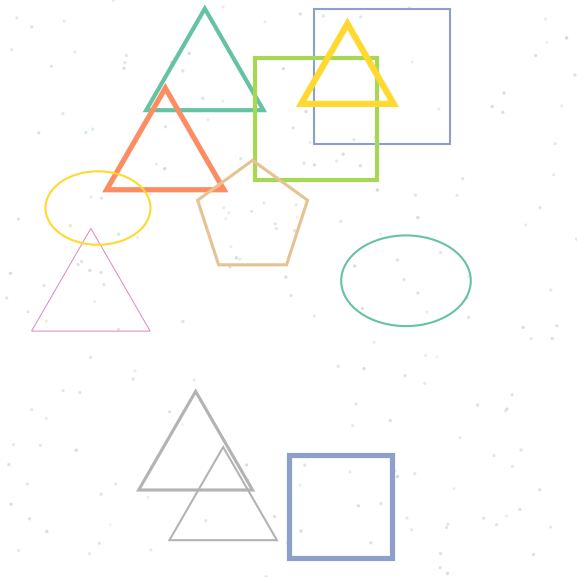[{"shape": "oval", "thickness": 1, "radius": 0.56, "center": [0.703, 0.513]}, {"shape": "triangle", "thickness": 2, "radius": 0.59, "center": [0.355, 0.867]}, {"shape": "triangle", "thickness": 2.5, "radius": 0.59, "center": [0.286, 0.729]}, {"shape": "square", "thickness": 1, "radius": 0.59, "center": [0.662, 0.867]}, {"shape": "square", "thickness": 2.5, "radius": 0.44, "center": [0.589, 0.123]}, {"shape": "triangle", "thickness": 0.5, "radius": 0.59, "center": [0.157, 0.485]}, {"shape": "square", "thickness": 2, "radius": 0.53, "center": [0.547, 0.793]}, {"shape": "triangle", "thickness": 3, "radius": 0.46, "center": [0.602, 0.866]}, {"shape": "oval", "thickness": 1, "radius": 0.45, "center": [0.17, 0.639]}, {"shape": "pentagon", "thickness": 1.5, "radius": 0.5, "center": [0.437, 0.621]}, {"shape": "triangle", "thickness": 1.5, "radius": 0.57, "center": [0.339, 0.208]}, {"shape": "triangle", "thickness": 1, "radius": 0.54, "center": [0.386, 0.118]}]